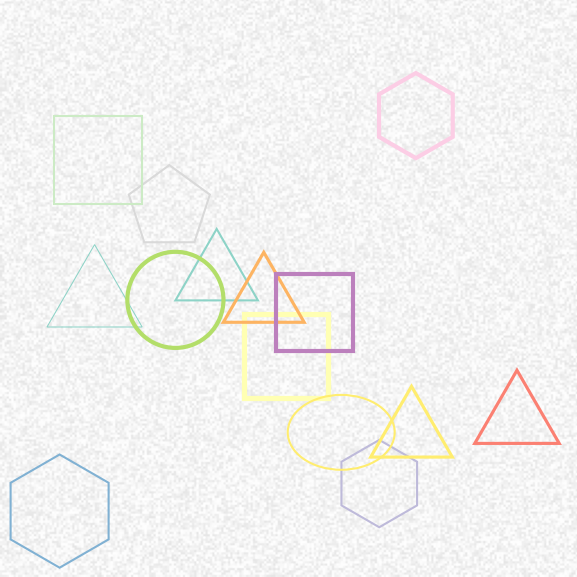[{"shape": "triangle", "thickness": 1, "radius": 0.41, "center": [0.375, 0.52]}, {"shape": "triangle", "thickness": 0.5, "radius": 0.48, "center": [0.164, 0.48]}, {"shape": "square", "thickness": 2.5, "radius": 0.36, "center": [0.495, 0.382]}, {"shape": "hexagon", "thickness": 1, "radius": 0.38, "center": [0.657, 0.162]}, {"shape": "triangle", "thickness": 1.5, "radius": 0.42, "center": [0.895, 0.274]}, {"shape": "hexagon", "thickness": 1, "radius": 0.49, "center": [0.103, 0.114]}, {"shape": "triangle", "thickness": 1.5, "radius": 0.4, "center": [0.457, 0.481]}, {"shape": "circle", "thickness": 2, "radius": 0.42, "center": [0.304, 0.48]}, {"shape": "hexagon", "thickness": 2, "radius": 0.37, "center": [0.72, 0.799]}, {"shape": "pentagon", "thickness": 1, "radius": 0.37, "center": [0.293, 0.639]}, {"shape": "square", "thickness": 2, "radius": 0.33, "center": [0.545, 0.458]}, {"shape": "square", "thickness": 1, "radius": 0.38, "center": [0.17, 0.722]}, {"shape": "triangle", "thickness": 1.5, "radius": 0.41, "center": [0.713, 0.248]}, {"shape": "oval", "thickness": 1, "radius": 0.46, "center": [0.591, 0.25]}]